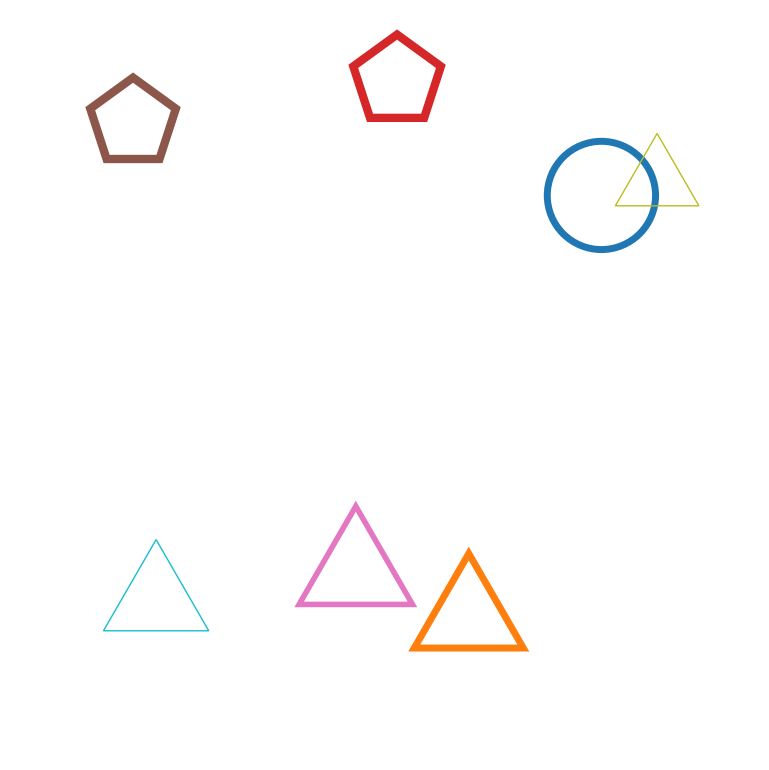[{"shape": "circle", "thickness": 2.5, "radius": 0.35, "center": [0.781, 0.746]}, {"shape": "triangle", "thickness": 2.5, "radius": 0.41, "center": [0.609, 0.199]}, {"shape": "pentagon", "thickness": 3, "radius": 0.3, "center": [0.516, 0.895]}, {"shape": "pentagon", "thickness": 3, "radius": 0.29, "center": [0.173, 0.841]}, {"shape": "triangle", "thickness": 2, "radius": 0.42, "center": [0.462, 0.258]}, {"shape": "triangle", "thickness": 0.5, "radius": 0.31, "center": [0.853, 0.764]}, {"shape": "triangle", "thickness": 0.5, "radius": 0.39, "center": [0.203, 0.22]}]